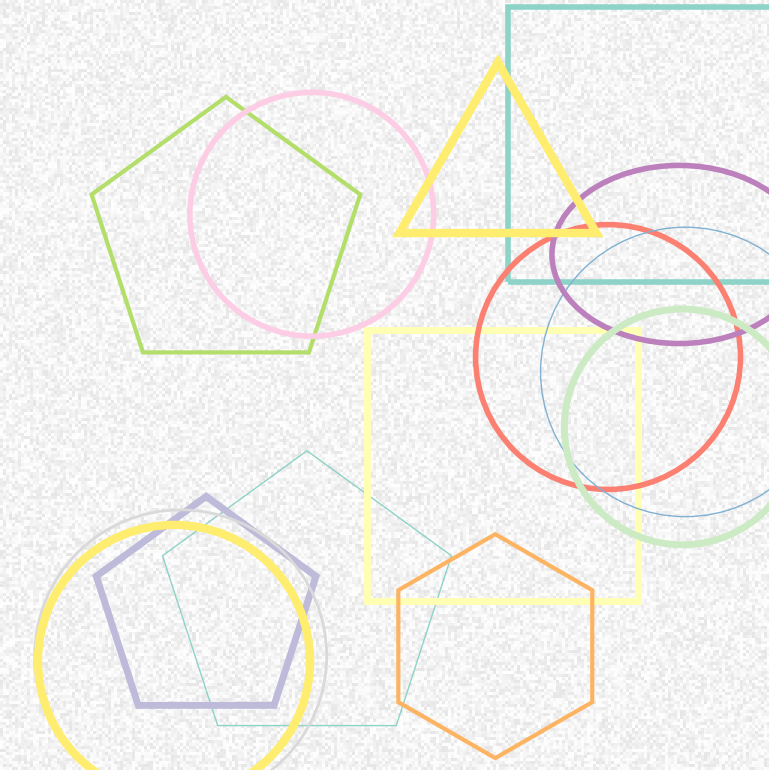[{"shape": "pentagon", "thickness": 0.5, "radius": 0.99, "center": [0.399, 0.217]}, {"shape": "square", "thickness": 2, "radius": 0.89, "center": [0.839, 0.812]}, {"shape": "square", "thickness": 2.5, "radius": 0.88, "center": [0.653, 0.395]}, {"shape": "pentagon", "thickness": 2.5, "radius": 0.75, "center": [0.268, 0.205]}, {"shape": "circle", "thickness": 2, "radius": 0.86, "center": [0.79, 0.536]}, {"shape": "circle", "thickness": 0.5, "radius": 0.94, "center": [0.89, 0.517]}, {"shape": "hexagon", "thickness": 1.5, "radius": 0.73, "center": [0.643, 0.161]}, {"shape": "pentagon", "thickness": 1.5, "radius": 0.92, "center": [0.293, 0.691]}, {"shape": "circle", "thickness": 2, "radius": 0.79, "center": [0.405, 0.722]}, {"shape": "circle", "thickness": 1, "radius": 0.95, "center": [0.235, 0.148]}, {"shape": "oval", "thickness": 2, "radius": 0.83, "center": [0.882, 0.67]}, {"shape": "circle", "thickness": 2.5, "radius": 0.77, "center": [0.886, 0.446]}, {"shape": "triangle", "thickness": 3, "radius": 0.74, "center": [0.647, 0.771]}, {"shape": "circle", "thickness": 3, "radius": 0.88, "center": [0.226, 0.142]}]